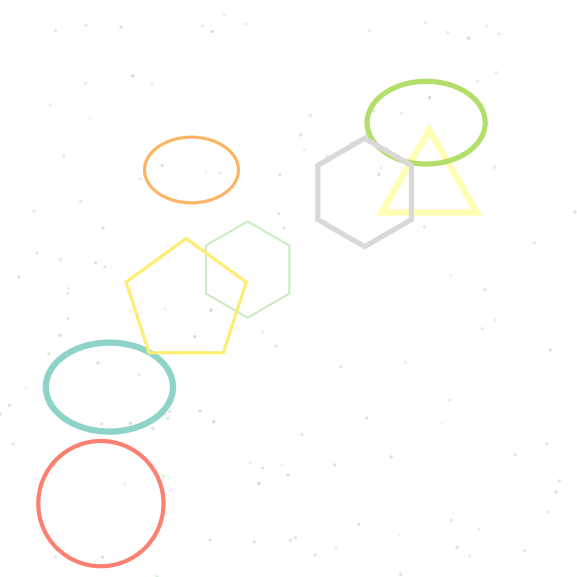[{"shape": "oval", "thickness": 3, "radius": 0.55, "center": [0.189, 0.329]}, {"shape": "triangle", "thickness": 3, "radius": 0.48, "center": [0.743, 0.679]}, {"shape": "circle", "thickness": 2, "radius": 0.54, "center": [0.175, 0.127]}, {"shape": "oval", "thickness": 1.5, "radius": 0.41, "center": [0.332, 0.705]}, {"shape": "oval", "thickness": 2.5, "radius": 0.51, "center": [0.738, 0.787]}, {"shape": "hexagon", "thickness": 2.5, "radius": 0.47, "center": [0.631, 0.666]}, {"shape": "hexagon", "thickness": 1, "radius": 0.42, "center": [0.429, 0.532]}, {"shape": "pentagon", "thickness": 1.5, "radius": 0.55, "center": [0.322, 0.477]}]